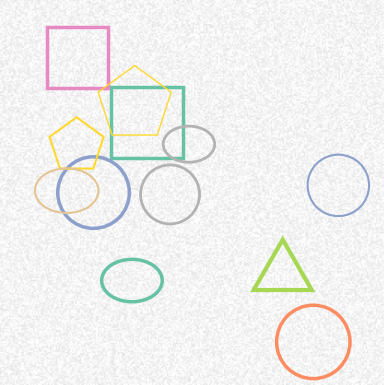[{"shape": "oval", "thickness": 2.5, "radius": 0.39, "center": [0.343, 0.271]}, {"shape": "square", "thickness": 2.5, "radius": 0.47, "center": [0.381, 0.682]}, {"shape": "circle", "thickness": 2.5, "radius": 0.48, "center": [0.814, 0.112]}, {"shape": "circle", "thickness": 2.5, "radius": 0.46, "center": [0.243, 0.5]}, {"shape": "circle", "thickness": 1.5, "radius": 0.4, "center": [0.879, 0.518]}, {"shape": "square", "thickness": 2.5, "radius": 0.39, "center": [0.202, 0.851]}, {"shape": "triangle", "thickness": 3, "radius": 0.44, "center": [0.734, 0.29]}, {"shape": "pentagon", "thickness": 1.5, "radius": 0.37, "center": [0.199, 0.622]}, {"shape": "pentagon", "thickness": 1, "radius": 0.5, "center": [0.35, 0.73]}, {"shape": "oval", "thickness": 1.5, "radius": 0.41, "center": [0.173, 0.505]}, {"shape": "oval", "thickness": 2, "radius": 0.33, "center": [0.491, 0.626]}, {"shape": "circle", "thickness": 2, "radius": 0.38, "center": [0.442, 0.495]}]